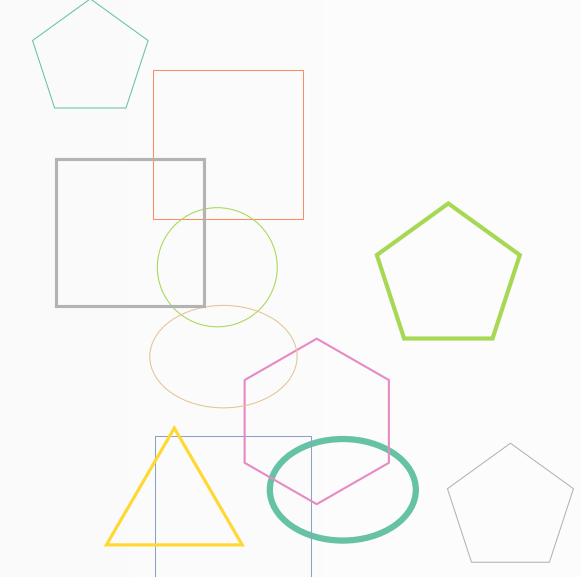[{"shape": "oval", "thickness": 3, "radius": 0.63, "center": [0.59, 0.151]}, {"shape": "pentagon", "thickness": 0.5, "radius": 0.52, "center": [0.155, 0.897]}, {"shape": "square", "thickness": 0.5, "radius": 0.64, "center": [0.392, 0.749]}, {"shape": "square", "thickness": 0.5, "radius": 0.67, "center": [0.4, 0.109]}, {"shape": "hexagon", "thickness": 1, "radius": 0.72, "center": [0.545, 0.269]}, {"shape": "pentagon", "thickness": 2, "radius": 0.65, "center": [0.771, 0.518]}, {"shape": "circle", "thickness": 0.5, "radius": 0.52, "center": [0.374, 0.536]}, {"shape": "triangle", "thickness": 1.5, "radius": 0.67, "center": [0.3, 0.123]}, {"shape": "oval", "thickness": 0.5, "radius": 0.63, "center": [0.384, 0.382]}, {"shape": "pentagon", "thickness": 0.5, "radius": 0.57, "center": [0.878, 0.118]}, {"shape": "square", "thickness": 1.5, "radius": 0.64, "center": [0.224, 0.596]}]